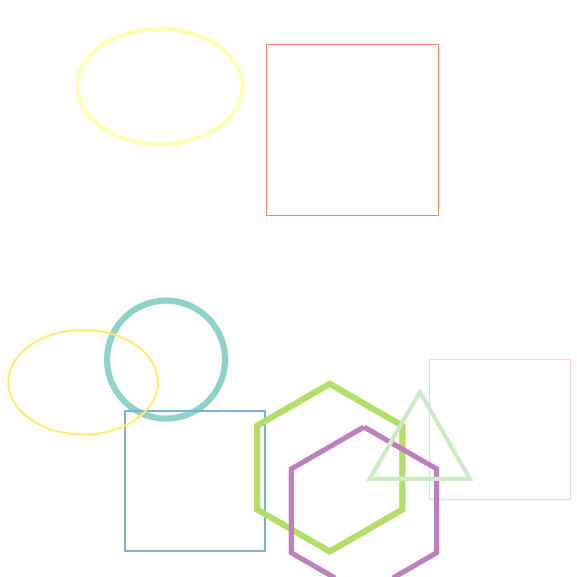[{"shape": "circle", "thickness": 3, "radius": 0.51, "center": [0.288, 0.376]}, {"shape": "oval", "thickness": 2, "radius": 0.71, "center": [0.277, 0.849]}, {"shape": "square", "thickness": 0.5, "radius": 0.74, "center": [0.61, 0.775]}, {"shape": "square", "thickness": 1, "radius": 0.6, "center": [0.337, 0.166]}, {"shape": "hexagon", "thickness": 3, "radius": 0.73, "center": [0.571, 0.189]}, {"shape": "square", "thickness": 0.5, "radius": 0.61, "center": [0.865, 0.257]}, {"shape": "hexagon", "thickness": 2.5, "radius": 0.73, "center": [0.63, 0.115]}, {"shape": "triangle", "thickness": 2, "radius": 0.5, "center": [0.727, 0.22]}, {"shape": "oval", "thickness": 1, "radius": 0.65, "center": [0.144, 0.337]}]